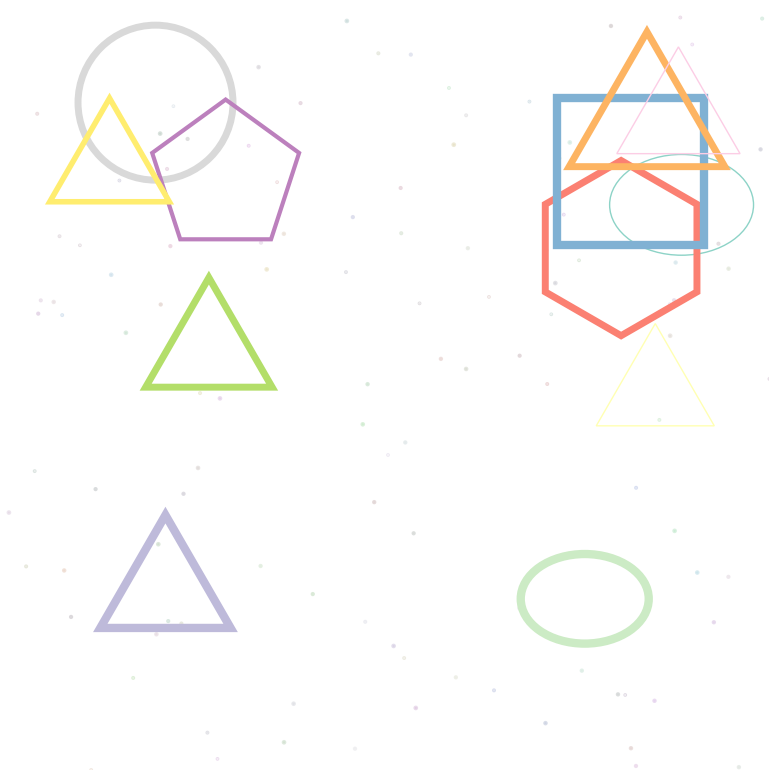[{"shape": "oval", "thickness": 0.5, "radius": 0.47, "center": [0.885, 0.734]}, {"shape": "triangle", "thickness": 0.5, "radius": 0.44, "center": [0.851, 0.491]}, {"shape": "triangle", "thickness": 3, "radius": 0.49, "center": [0.215, 0.233]}, {"shape": "hexagon", "thickness": 2.5, "radius": 0.57, "center": [0.807, 0.678]}, {"shape": "square", "thickness": 3, "radius": 0.48, "center": [0.819, 0.777]}, {"shape": "triangle", "thickness": 2.5, "radius": 0.58, "center": [0.84, 0.842]}, {"shape": "triangle", "thickness": 2.5, "radius": 0.47, "center": [0.271, 0.545]}, {"shape": "triangle", "thickness": 0.5, "radius": 0.46, "center": [0.881, 0.847]}, {"shape": "circle", "thickness": 2.5, "radius": 0.5, "center": [0.202, 0.867]}, {"shape": "pentagon", "thickness": 1.5, "radius": 0.5, "center": [0.293, 0.77]}, {"shape": "oval", "thickness": 3, "radius": 0.42, "center": [0.759, 0.222]}, {"shape": "triangle", "thickness": 2, "radius": 0.45, "center": [0.142, 0.783]}]